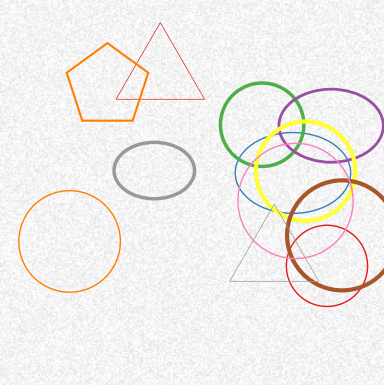[{"shape": "triangle", "thickness": 0.5, "radius": 0.66, "center": [0.416, 0.809]}, {"shape": "circle", "thickness": 1, "radius": 0.53, "center": [0.849, 0.309]}, {"shape": "oval", "thickness": 1, "radius": 0.75, "center": [0.761, 0.551]}, {"shape": "circle", "thickness": 2.5, "radius": 0.54, "center": [0.681, 0.676]}, {"shape": "oval", "thickness": 2, "radius": 0.68, "center": [0.86, 0.673]}, {"shape": "pentagon", "thickness": 1.5, "radius": 0.56, "center": [0.279, 0.777]}, {"shape": "circle", "thickness": 1, "radius": 0.66, "center": [0.181, 0.373]}, {"shape": "circle", "thickness": 3, "radius": 0.65, "center": [0.794, 0.555]}, {"shape": "circle", "thickness": 3, "radius": 0.71, "center": [0.889, 0.389]}, {"shape": "circle", "thickness": 1, "radius": 0.75, "center": [0.768, 0.478]}, {"shape": "oval", "thickness": 2.5, "radius": 0.52, "center": [0.401, 0.557]}, {"shape": "triangle", "thickness": 0.5, "radius": 0.67, "center": [0.712, 0.336]}]